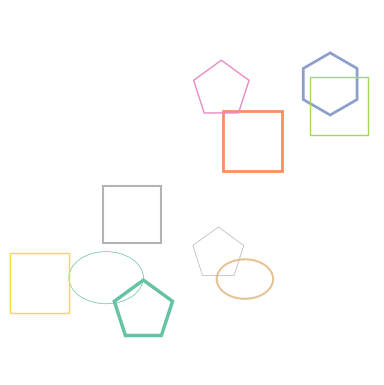[{"shape": "oval", "thickness": 0.5, "radius": 0.48, "center": [0.276, 0.279]}, {"shape": "pentagon", "thickness": 2.5, "radius": 0.4, "center": [0.372, 0.193]}, {"shape": "square", "thickness": 2, "radius": 0.39, "center": [0.655, 0.634]}, {"shape": "hexagon", "thickness": 2, "radius": 0.4, "center": [0.858, 0.782]}, {"shape": "pentagon", "thickness": 1, "radius": 0.38, "center": [0.575, 0.768]}, {"shape": "square", "thickness": 1, "radius": 0.38, "center": [0.88, 0.725]}, {"shape": "square", "thickness": 1, "radius": 0.39, "center": [0.103, 0.265]}, {"shape": "oval", "thickness": 1.5, "radius": 0.37, "center": [0.636, 0.275]}, {"shape": "pentagon", "thickness": 0.5, "radius": 0.35, "center": [0.567, 0.341]}, {"shape": "square", "thickness": 1.5, "radius": 0.37, "center": [0.343, 0.443]}]